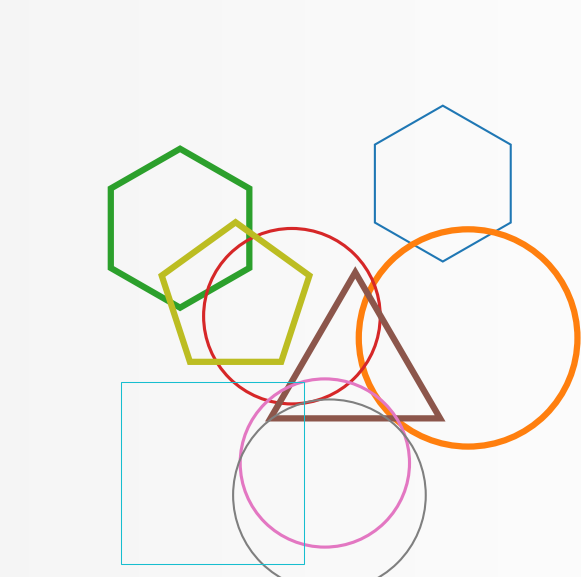[{"shape": "hexagon", "thickness": 1, "radius": 0.67, "center": [0.762, 0.681]}, {"shape": "circle", "thickness": 3, "radius": 0.94, "center": [0.805, 0.414]}, {"shape": "hexagon", "thickness": 3, "radius": 0.69, "center": [0.31, 0.604]}, {"shape": "circle", "thickness": 1.5, "radius": 0.76, "center": [0.502, 0.452]}, {"shape": "triangle", "thickness": 3, "radius": 0.84, "center": [0.611, 0.359]}, {"shape": "circle", "thickness": 1.5, "radius": 0.73, "center": [0.559, 0.197]}, {"shape": "circle", "thickness": 1, "radius": 0.83, "center": [0.567, 0.142]}, {"shape": "pentagon", "thickness": 3, "radius": 0.67, "center": [0.405, 0.481]}, {"shape": "square", "thickness": 0.5, "radius": 0.79, "center": [0.366, 0.18]}]